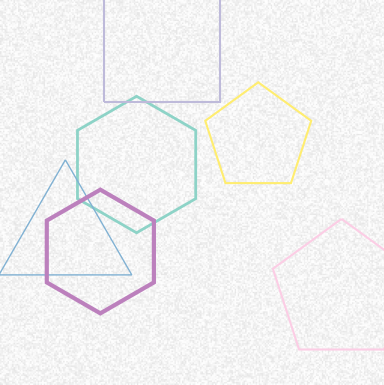[{"shape": "hexagon", "thickness": 2, "radius": 0.89, "center": [0.355, 0.573]}, {"shape": "square", "thickness": 1.5, "radius": 0.75, "center": [0.421, 0.886]}, {"shape": "triangle", "thickness": 1, "radius": 1.0, "center": [0.17, 0.386]}, {"shape": "pentagon", "thickness": 1.5, "radius": 0.94, "center": [0.887, 0.244]}, {"shape": "hexagon", "thickness": 3, "radius": 0.8, "center": [0.261, 0.347]}, {"shape": "pentagon", "thickness": 1.5, "radius": 0.72, "center": [0.671, 0.641]}]